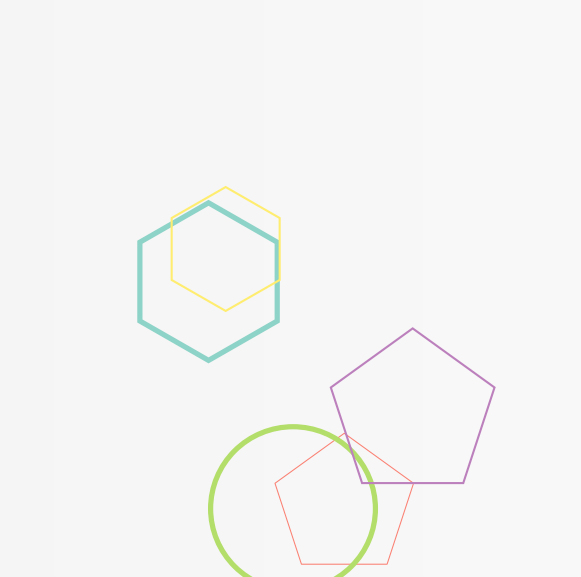[{"shape": "hexagon", "thickness": 2.5, "radius": 0.68, "center": [0.359, 0.512]}, {"shape": "pentagon", "thickness": 0.5, "radius": 0.63, "center": [0.592, 0.124]}, {"shape": "circle", "thickness": 2.5, "radius": 0.71, "center": [0.504, 0.118]}, {"shape": "pentagon", "thickness": 1, "radius": 0.74, "center": [0.71, 0.282]}, {"shape": "hexagon", "thickness": 1, "radius": 0.54, "center": [0.388, 0.568]}]